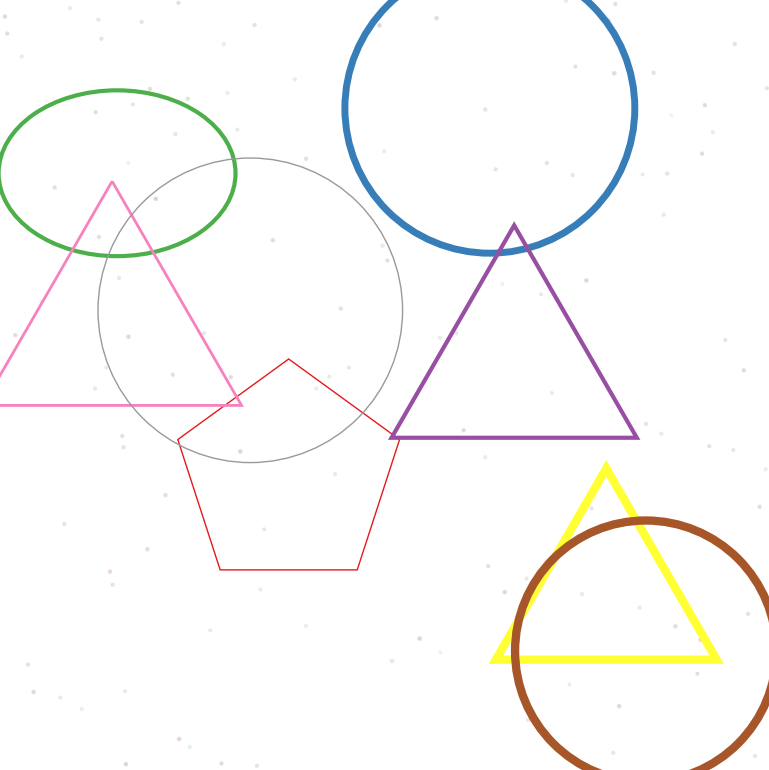[{"shape": "pentagon", "thickness": 0.5, "radius": 0.76, "center": [0.375, 0.382]}, {"shape": "circle", "thickness": 2.5, "radius": 0.94, "center": [0.636, 0.859]}, {"shape": "oval", "thickness": 1.5, "radius": 0.77, "center": [0.152, 0.775]}, {"shape": "triangle", "thickness": 1.5, "radius": 0.92, "center": [0.668, 0.523]}, {"shape": "triangle", "thickness": 3, "radius": 0.83, "center": [0.787, 0.226]}, {"shape": "circle", "thickness": 3, "radius": 0.85, "center": [0.839, 0.154]}, {"shape": "triangle", "thickness": 1, "radius": 0.97, "center": [0.146, 0.571]}, {"shape": "circle", "thickness": 0.5, "radius": 0.99, "center": [0.325, 0.597]}]